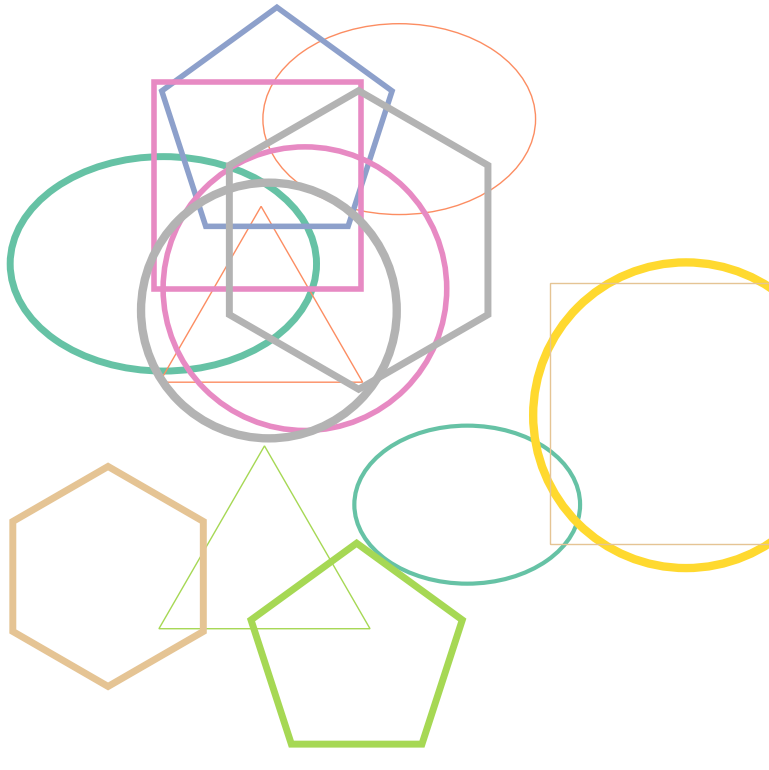[{"shape": "oval", "thickness": 2.5, "radius": 0.99, "center": [0.212, 0.657]}, {"shape": "oval", "thickness": 1.5, "radius": 0.73, "center": [0.607, 0.345]}, {"shape": "oval", "thickness": 0.5, "radius": 0.89, "center": [0.518, 0.845]}, {"shape": "triangle", "thickness": 0.5, "radius": 0.76, "center": [0.339, 0.58]}, {"shape": "pentagon", "thickness": 2, "radius": 0.79, "center": [0.36, 0.833]}, {"shape": "square", "thickness": 2, "radius": 0.67, "center": [0.334, 0.759]}, {"shape": "circle", "thickness": 2, "radius": 0.92, "center": [0.396, 0.625]}, {"shape": "triangle", "thickness": 0.5, "radius": 0.79, "center": [0.343, 0.263]}, {"shape": "pentagon", "thickness": 2.5, "radius": 0.72, "center": [0.463, 0.15]}, {"shape": "circle", "thickness": 3, "radius": 0.99, "center": [0.891, 0.461]}, {"shape": "square", "thickness": 0.5, "radius": 0.85, "center": [0.884, 0.463]}, {"shape": "hexagon", "thickness": 2.5, "radius": 0.71, "center": [0.14, 0.251]}, {"shape": "hexagon", "thickness": 2.5, "radius": 0.97, "center": [0.466, 0.688]}, {"shape": "circle", "thickness": 3, "radius": 0.83, "center": [0.349, 0.597]}]